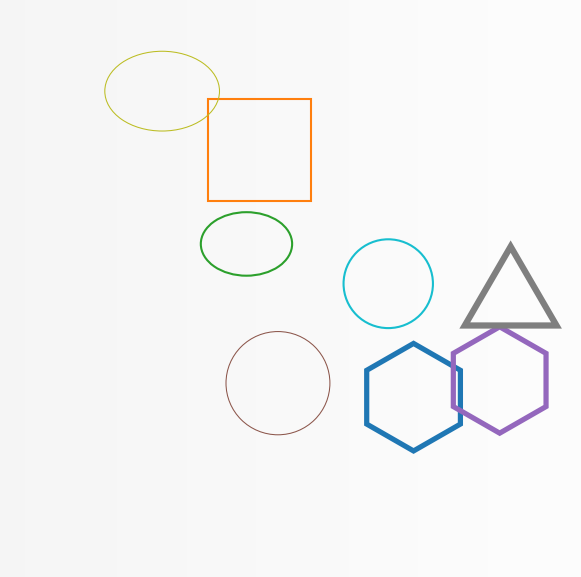[{"shape": "hexagon", "thickness": 2.5, "radius": 0.47, "center": [0.711, 0.311]}, {"shape": "square", "thickness": 1, "radius": 0.44, "center": [0.446, 0.74]}, {"shape": "oval", "thickness": 1, "radius": 0.39, "center": [0.424, 0.577]}, {"shape": "hexagon", "thickness": 2.5, "radius": 0.46, "center": [0.86, 0.341]}, {"shape": "circle", "thickness": 0.5, "radius": 0.45, "center": [0.478, 0.336]}, {"shape": "triangle", "thickness": 3, "radius": 0.46, "center": [0.879, 0.481]}, {"shape": "oval", "thickness": 0.5, "radius": 0.49, "center": [0.279, 0.841]}, {"shape": "circle", "thickness": 1, "radius": 0.38, "center": [0.668, 0.508]}]